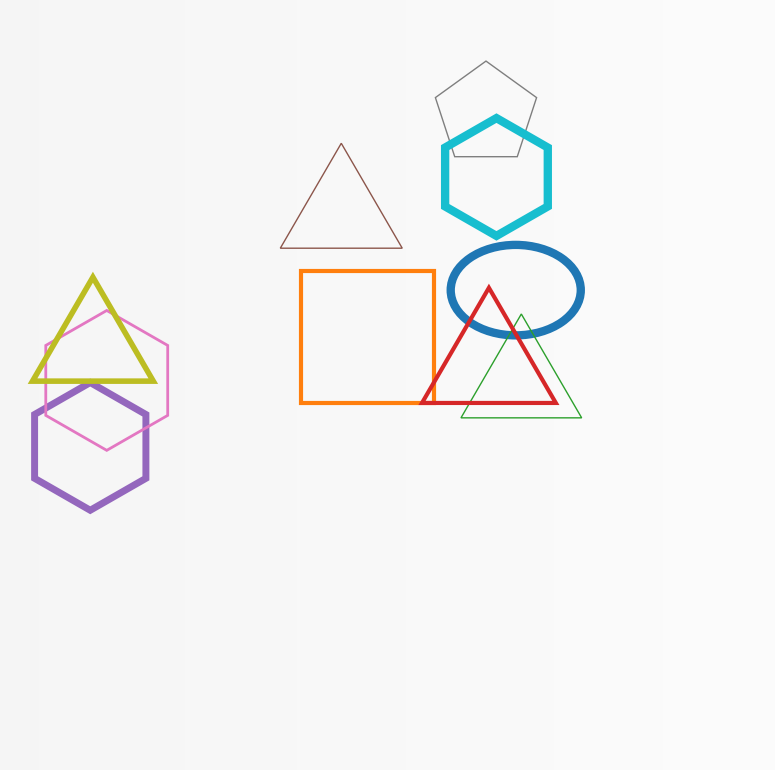[{"shape": "oval", "thickness": 3, "radius": 0.42, "center": [0.665, 0.623]}, {"shape": "square", "thickness": 1.5, "radius": 0.43, "center": [0.474, 0.562]}, {"shape": "triangle", "thickness": 0.5, "radius": 0.45, "center": [0.673, 0.502]}, {"shape": "triangle", "thickness": 1.5, "radius": 0.5, "center": [0.631, 0.527]}, {"shape": "hexagon", "thickness": 2.5, "radius": 0.41, "center": [0.116, 0.42]}, {"shape": "triangle", "thickness": 0.5, "radius": 0.45, "center": [0.44, 0.723]}, {"shape": "hexagon", "thickness": 1, "radius": 0.45, "center": [0.138, 0.506]}, {"shape": "pentagon", "thickness": 0.5, "radius": 0.34, "center": [0.627, 0.852]}, {"shape": "triangle", "thickness": 2, "radius": 0.45, "center": [0.12, 0.55]}, {"shape": "hexagon", "thickness": 3, "radius": 0.38, "center": [0.641, 0.77]}]